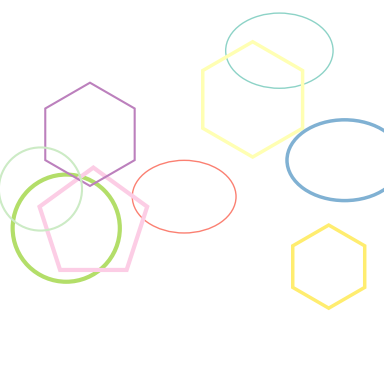[{"shape": "oval", "thickness": 1, "radius": 0.7, "center": [0.726, 0.868]}, {"shape": "hexagon", "thickness": 2.5, "radius": 0.75, "center": [0.656, 0.742]}, {"shape": "oval", "thickness": 1, "radius": 0.67, "center": [0.478, 0.489]}, {"shape": "oval", "thickness": 2.5, "radius": 0.75, "center": [0.895, 0.584]}, {"shape": "circle", "thickness": 3, "radius": 0.7, "center": [0.172, 0.407]}, {"shape": "pentagon", "thickness": 3, "radius": 0.74, "center": [0.242, 0.418]}, {"shape": "hexagon", "thickness": 1.5, "radius": 0.67, "center": [0.234, 0.651]}, {"shape": "circle", "thickness": 1.5, "radius": 0.54, "center": [0.105, 0.509]}, {"shape": "hexagon", "thickness": 2.5, "radius": 0.54, "center": [0.854, 0.307]}]